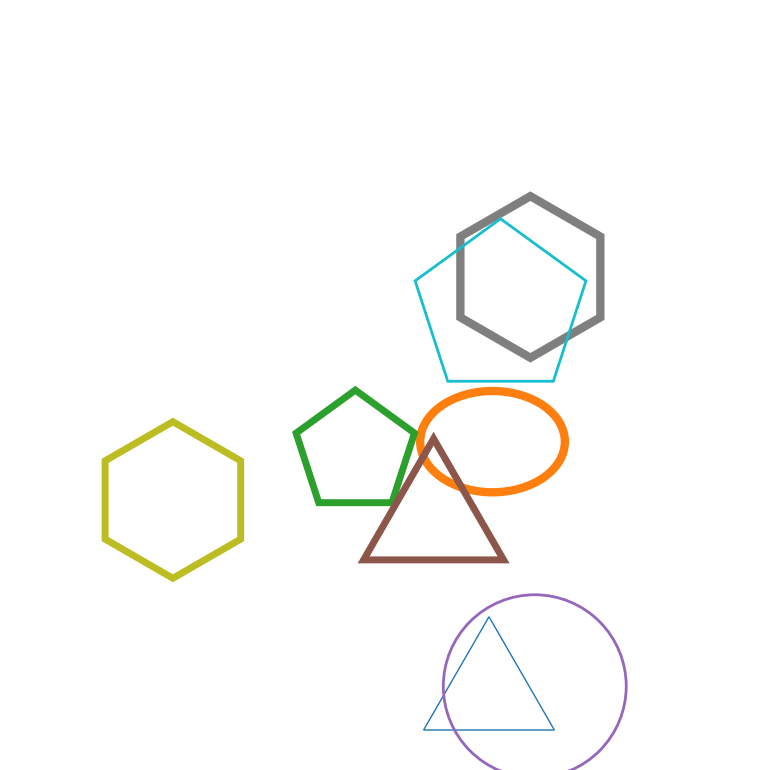[{"shape": "triangle", "thickness": 0.5, "radius": 0.49, "center": [0.635, 0.101]}, {"shape": "oval", "thickness": 3, "radius": 0.47, "center": [0.64, 0.426]}, {"shape": "pentagon", "thickness": 2.5, "radius": 0.4, "center": [0.461, 0.413]}, {"shape": "circle", "thickness": 1, "radius": 0.59, "center": [0.695, 0.109]}, {"shape": "triangle", "thickness": 2.5, "radius": 0.52, "center": [0.563, 0.325]}, {"shape": "hexagon", "thickness": 3, "radius": 0.52, "center": [0.689, 0.64]}, {"shape": "hexagon", "thickness": 2.5, "radius": 0.51, "center": [0.225, 0.351]}, {"shape": "pentagon", "thickness": 1, "radius": 0.58, "center": [0.65, 0.599]}]